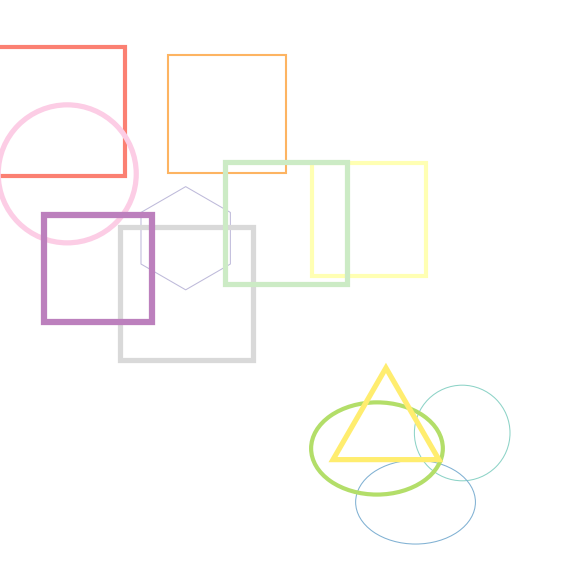[{"shape": "circle", "thickness": 0.5, "radius": 0.41, "center": [0.8, 0.249]}, {"shape": "square", "thickness": 2, "radius": 0.49, "center": [0.639, 0.619]}, {"shape": "hexagon", "thickness": 0.5, "radius": 0.45, "center": [0.322, 0.587]}, {"shape": "square", "thickness": 2, "radius": 0.56, "center": [0.104, 0.806]}, {"shape": "oval", "thickness": 0.5, "radius": 0.52, "center": [0.72, 0.13]}, {"shape": "square", "thickness": 1, "radius": 0.51, "center": [0.392, 0.802]}, {"shape": "oval", "thickness": 2, "radius": 0.57, "center": [0.653, 0.223]}, {"shape": "circle", "thickness": 2.5, "radius": 0.6, "center": [0.116, 0.698]}, {"shape": "square", "thickness": 2.5, "radius": 0.58, "center": [0.323, 0.491]}, {"shape": "square", "thickness": 3, "radius": 0.47, "center": [0.17, 0.534]}, {"shape": "square", "thickness": 2.5, "radius": 0.53, "center": [0.496, 0.613]}, {"shape": "triangle", "thickness": 2.5, "radius": 0.53, "center": [0.668, 0.256]}]